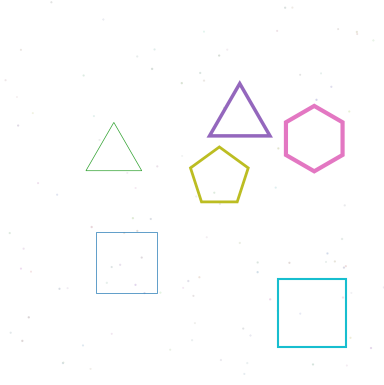[{"shape": "square", "thickness": 0.5, "radius": 0.4, "center": [0.327, 0.319]}, {"shape": "triangle", "thickness": 0.5, "radius": 0.42, "center": [0.296, 0.598]}, {"shape": "triangle", "thickness": 2.5, "radius": 0.45, "center": [0.623, 0.692]}, {"shape": "hexagon", "thickness": 3, "radius": 0.42, "center": [0.816, 0.64]}, {"shape": "pentagon", "thickness": 2, "radius": 0.39, "center": [0.57, 0.539]}, {"shape": "square", "thickness": 1.5, "radius": 0.44, "center": [0.809, 0.188]}]